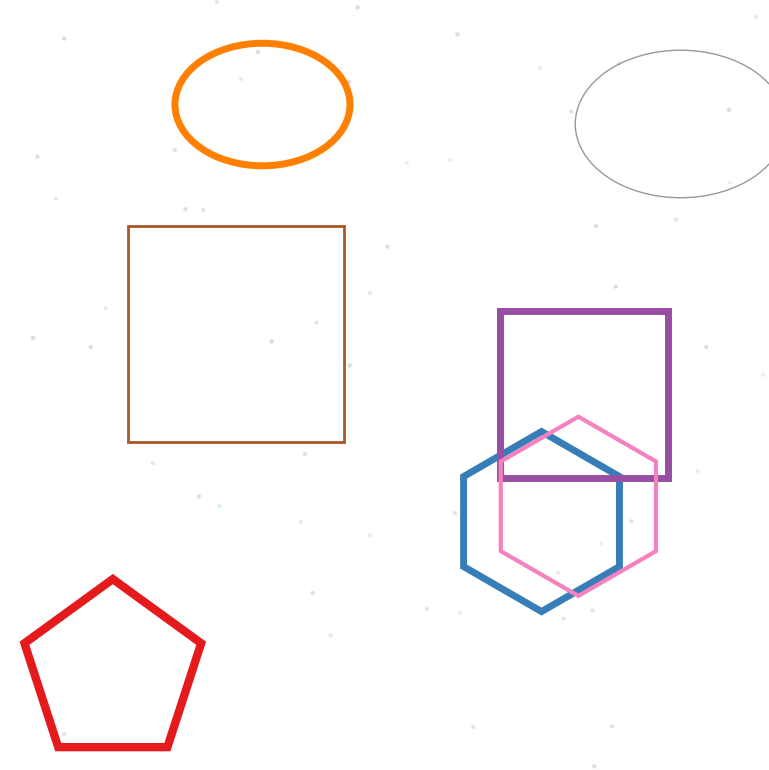[{"shape": "pentagon", "thickness": 3, "radius": 0.6, "center": [0.147, 0.127]}, {"shape": "hexagon", "thickness": 2.5, "radius": 0.58, "center": [0.703, 0.323]}, {"shape": "square", "thickness": 2.5, "radius": 0.54, "center": [0.758, 0.488]}, {"shape": "oval", "thickness": 2.5, "radius": 0.57, "center": [0.341, 0.864]}, {"shape": "square", "thickness": 1, "radius": 0.7, "center": [0.307, 0.567]}, {"shape": "hexagon", "thickness": 1.5, "radius": 0.58, "center": [0.751, 0.342]}, {"shape": "oval", "thickness": 0.5, "radius": 0.68, "center": [0.884, 0.839]}]